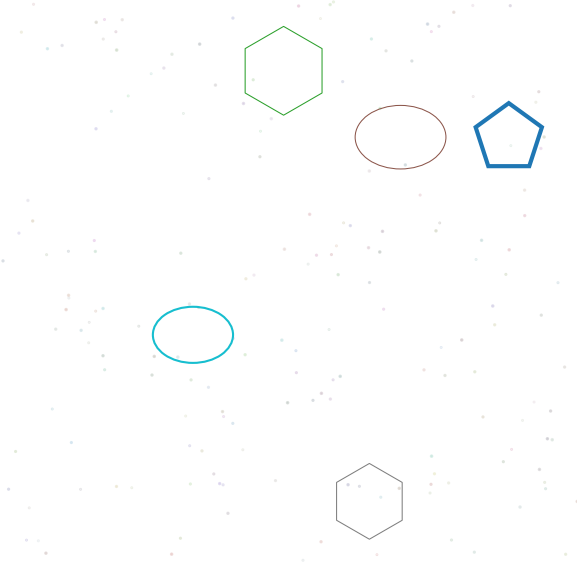[{"shape": "pentagon", "thickness": 2, "radius": 0.3, "center": [0.881, 0.76]}, {"shape": "hexagon", "thickness": 0.5, "radius": 0.38, "center": [0.491, 0.877]}, {"shape": "oval", "thickness": 0.5, "radius": 0.39, "center": [0.694, 0.762]}, {"shape": "hexagon", "thickness": 0.5, "radius": 0.33, "center": [0.64, 0.131]}, {"shape": "oval", "thickness": 1, "radius": 0.35, "center": [0.334, 0.419]}]